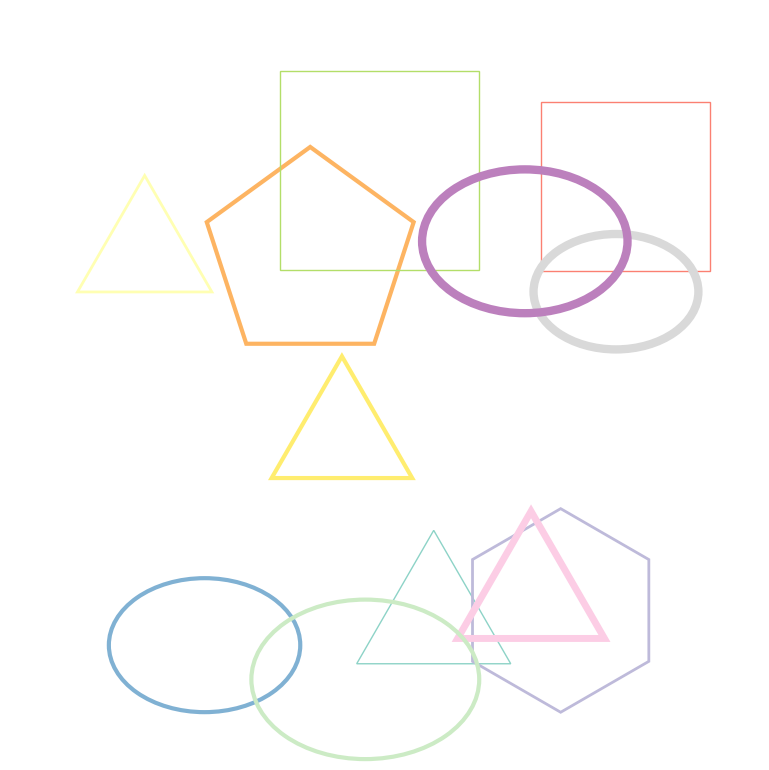[{"shape": "triangle", "thickness": 0.5, "radius": 0.58, "center": [0.563, 0.196]}, {"shape": "triangle", "thickness": 1, "radius": 0.5, "center": [0.188, 0.671]}, {"shape": "hexagon", "thickness": 1, "radius": 0.66, "center": [0.728, 0.207]}, {"shape": "square", "thickness": 0.5, "radius": 0.55, "center": [0.812, 0.758]}, {"shape": "oval", "thickness": 1.5, "radius": 0.62, "center": [0.266, 0.162]}, {"shape": "pentagon", "thickness": 1.5, "radius": 0.71, "center": [0.403, 0.668]}, {"shape": "square", "thickness": 0.5, "radius": 0.65, "center": [0.493, 0.778]}, {"shape": "triangle", "thickness": 2.5, "radius": 0.55, "center": [0.69, 0.226]}, {"shape": "oval", "thickness": 3, "radius": 0.54, "center": [0.8, 0.621]}, {"shape": "oval", "thickness": 3, "radius": 0.67, "center": [0.682, 0.687]}, {"shape": "oval", "thickness": 1.5, "radius": 0.74, "center": [0.474, 0.118]}, {"shape": "triangle", "thickness": 1.5, "radius": 0.53, "center": [0.444, 0.432]}]